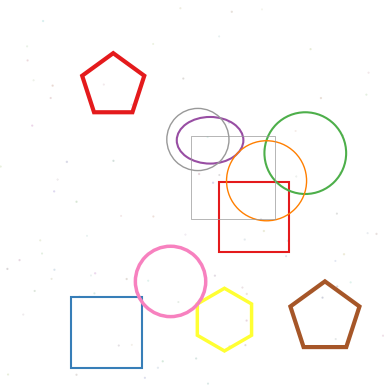[{"shape": "square", "thickness": 1.5, "radius": 0.46, "center": [0.66, 0.436]}, {"shape": "pentagon", "thickness": 3, "radius": 0.42, "center": [0.294, 0.777]}, {"shape": "square", "thickness": 1.5, "radius": 0.46, "center": [0.276, 0.136]}, {"shape": "circle", "thickness": 1.5, "radius": 0.53, "center": [0.793, 0.602]}, {"shape": "oval", "thickness": 1.5, "radius": 0.43, "center": [0.546, 0.636]}, {"shape": "circle", "thickness": 1, "radius": 0.52, "center": [0.692, 0.53]}, {"shape": "hexagon", "thickness": 2.5, "radius": 0.41, "center": [0.583, 0.17]}, {"shape": "pentagon", "thickness": 3, "radius": 0.47, "center": [0.844, 0.175]}, {"shape": "circle", "thickness": 2.5, "radius": 0.46, "center": [0.443, 0.269]}, {"shape": "circle", "thickness": 1, "radius": 0.4, "center": [0.514, 0.638]}, {"shape": "square", "thickness": 0.5, "radius": 0.54, "center": [0.605, 0.539]}]